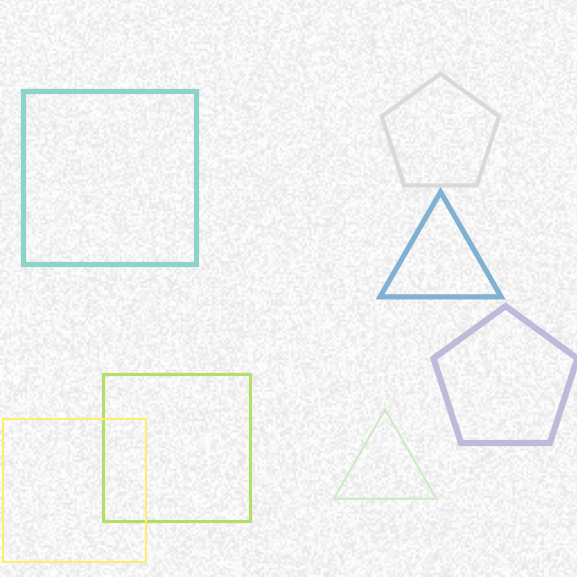[{"shape": "square", "thickness": 2.5, "radius": 0.75, "center": [0.19, 0.692]}, {"shape": "pentagon", "thickness": 3, "radius": 0.66, "center": [0.875, 0.338]}, {"shape": "triangle", "thickness": 2.5, "radius": 0.61, "center": [0.763, 0.546]}, {"shape": "square", "thickness": 1.5, "radius": 0.64, "center": [0.306, 0.225]}, {"shape": "pentagon", "thickness": 2, "radius": 0.53, "center": [0.763, 0.764]}, {"shape": "triangle", "thickness": 1, "radius": 0.51, "center": [0.667, 0.187]}, {"shape": "square", "thickness": 1, "radius": 0.62, "center": [0.13, 0.15]}]